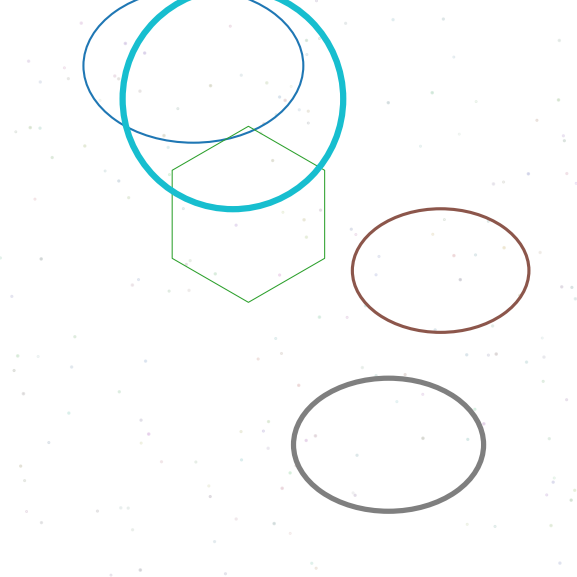[{"shape": "oval", "thickness": 1, "radius": 0.95, "center": [0.335, 0.885]}, {"shape": "hexagon", "thickness": 0.5, "radius": 0.76, "center": [0.43, 0.628]}, {"shape": "oval", "thickness": 1.5, "radius": 0.76, "center": [0.763, 0.531]}, {"shape": "oval", "thickness": 2.5, "radius": 0.82, "center": [0.673, 0.229]}, {"shape": "circle", "thickness": 3, "radius": 0.95, "center": [0.403, 0.828]}]